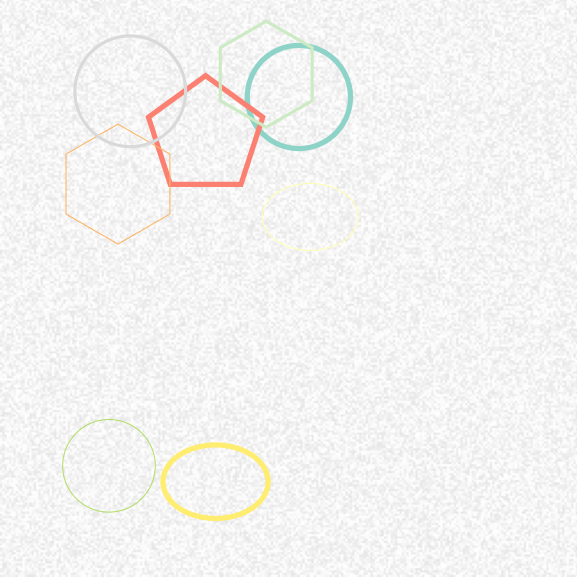[{"shape": "circle", "thickness": 2.5, "radius": 0.45, "center": [0.518, 0.831]}, {"shape": "oval", "thickness": 0.5, "radius": 0.41, "center": [0.537, 0.624]}, {"shape": "pentagon", "thickness": 2.5, "radius": 0.52, "center": [0.356, 0.764]}, {"shape": "hexagon", "thickness": 0.5, "radius": 0.52, "center": [0.204, 0.68]}, {"shape": "circle", "thickness": 0.5, "radius": 0.4, "center": [0.189, 0.193]}, {"shape": "circle", "thickness": 1.5, "radius": 0.48, "center": [0.226, 0.841]}, {"shape": "hexagon", "thickness": 1.5, "radius": 0.46, "center": [0.461, 0.871]}, {"shape": "oval", "thickness": 2.5, "radius": 0.46, "center": [0.373, 0.165]}]